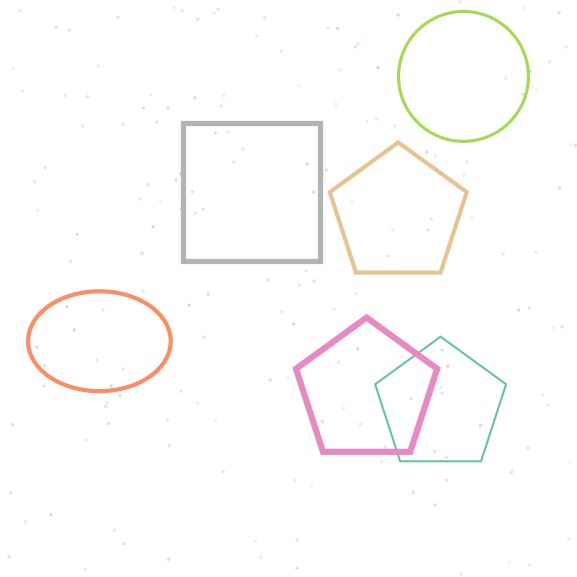[{"shape": "pentagon", "thickness": 1, "radius": 0.6, "center": [0.763, 0.297]}, {"shape": "oval", "thickness": 2, "radius": 0.62, "center": [0.172, 0.408]}, {"shape": "pentagon", "thickness": 3, "radius": 0.64, "center": [0.635, 0.321]}, {"shape": "circle", "thickness": 1.5, "radius": 0.56, "center": [0.803, 0.867]}, {"shape": "pentagon", "thickness": 2, "radius": 0.62, "center": [0.69, 0.628]}, {"shape": "square", "thickness": 2.5, "radius": 0.59, "center": [0.436, 0.667]}]